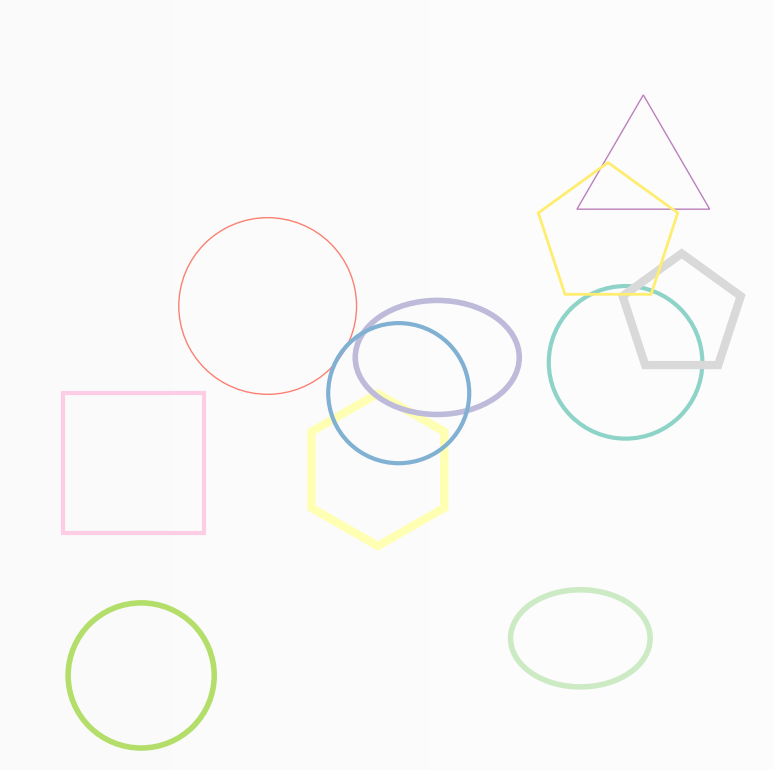[{"shape": "circle", "thickness": 1.5, "radius": 0.5, "center": [0.807, 0.529]}, {"shape": "hexagon", "thickness": 3, "radius": 0.49, "center": [0.488, 0.39]}, {"shape": "oval", "thickness": 2, "radius": 0.53, "center": [0.564, 0.536]}, {"shape": "circle", "thickness": 0.5, "radius": 0.57, "center": [0.345, 0.603]}, {"shape": "circle", "thickness": 1.5, "radius": 0.45, "center": [0.514, 0.489]}, {"shape": "circle", "thickness": 2, "radius": 0.47, "center": [0.182, 0.123]}, {"shape": "square", "thickness": 1.5, "radius": 0.45, "center": [0.172, 0.399]}, {"shape": "pentagon", "thickness": 3, "radius": 0.4, "center": [0.88, 0.591]}, {"shape": "triangle", "thickness": 0.5, "radius": 0.49, "center": [0.83, 0.778]}, {"shape": "oval", "thickness": 2, "radius": 0.45, "center": [0.749, 0.171]}, {"shape": "pentagon", "thickness": 1, "radius": 0.47, "center": [0.785, 0.694]}]